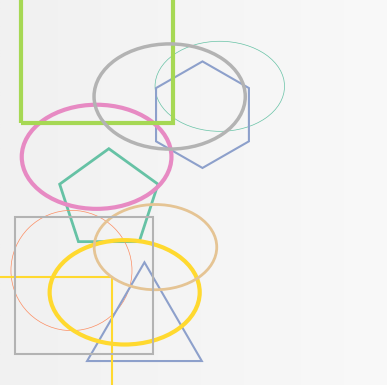[{"shape": "oval", "thickness": 0.5, "radius": 0.84, "center": [0.567, 0.776]}, {"shape": "pentagon", "thickness": 2, "radius": 0.67, "center": [0.281, 0.48]}, {"shape": "circle", "thickness": 0.5, "radius": 0.78, "center": [0.184, 0.297]}, {"shape": "triangle", "thickness": 1.5, "radius": 0.85, "center": [0.373, 0.148]}, {"shape": "hexagon", "thickness": 1.5, "radius": 0.69, "center": [0.523, 0.702]}, {"shape": "oval", "thickness": 3, "radius": 0.97, "center": [0.249, 0.593]}, {"shape": "square", "thickness": 3, "radius": 0.98, "center": [0.25, 0.877]}, {"shape": "oval", "thickness": 3, "radius": 0.97, "center": [0.322, 0.241]}, {"shape": "square", "thickness": 1.5, "radius": 0.74, "center": [0.141, 0.132]}, {"shape": "oval", "thickness": 2, "radius": 0.79, "center": [0.401, 0.358]}, {"shape": "oval", "thickness": 2.5, "radius": 0.98, "center": [0.438, 0.749]}, {"shape": "square", "thickness": 1.5, "radius": 0.89, "center": [0.218, 0.258]}]